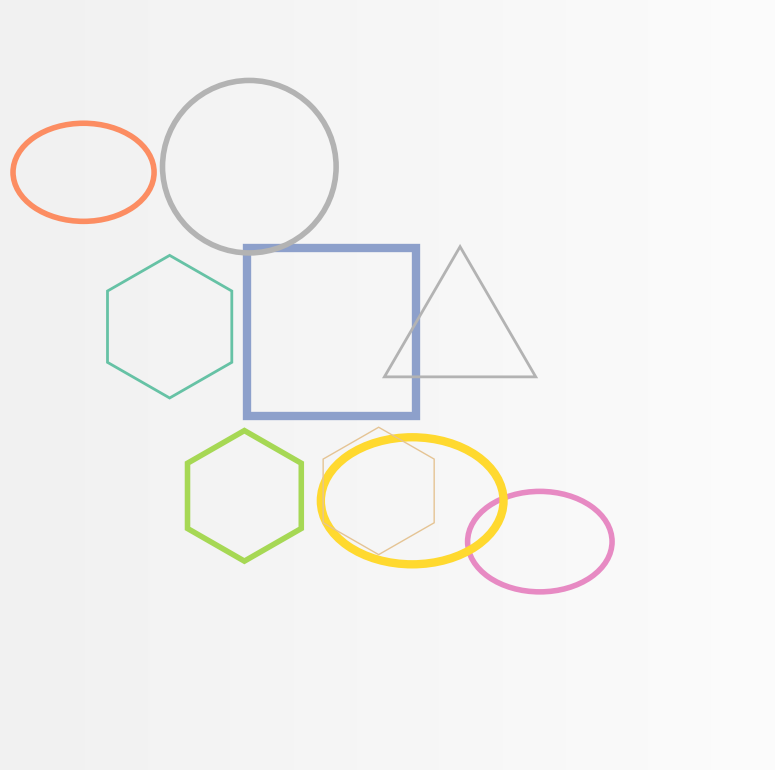[{"shape": "hexagon", "thickness": 1, "radius": 0.46, "center": [0.219, 0.576]}, {"shape": "oval", "thickness": 2, "radius": 0.46, "center": [0.108, 0.776]}, {"shape": "square", "thickness": 3, "radius": 0.54, "center": [0.428, 0.569]}, {"shape": "oval", "thickness": 2, "radius": 0.47, "center": [0.697, 0.297]}, {"shape": "hexagon", "thickness": 2, "radius": 0.42, "center": [0.315, 0.356]}, {"shape": "oval", "thickness": 3, "radius": 0.59, "center": [0.532, 0.35]}, {"shape": "hexagon", "thickness": 0.5, "radius": 0.41, "center": [0.489, 0.362]}, {"shape": "triangle", "thickness": 1, "radius": 0.56, "center": [0.594, 0.567]}, {"shape": "circle", "thickness": 2, "radius": 0.56, "center": [0.322, 0.784]}]